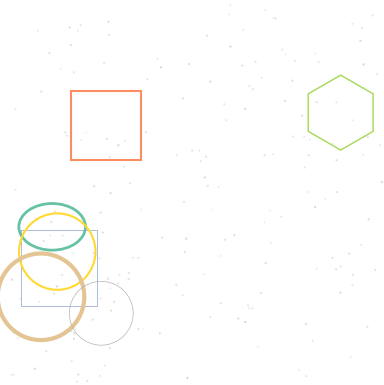[{"shape": "oval", "thickness": 2, "radius": 0.43, "center": [0.135, 0.411]}, {"shape": "square", "thickness": 1.5, "radius": 0.45, "center": [0.275, 0.675]}, {"shape": "square", "thickness": 0.5, "radius": 0.49, "center": [0.153, 0.304]}, {"shape": "hexagon", "thickness": 1, "radius": 0.49, "center": [0.885, 0.708]}, {"shape": "circle", "thickness": 1.5, "radius": 0.5, "center": [0.149, 0.347]}, {"shape": "circle", "thickness": 3, "radius": 0.56, "center": [0.107, 0.229]}, {"shape": "circle", "thickness": 0.5, "radius": 0.41, "center": [0.263, 0.186]}]